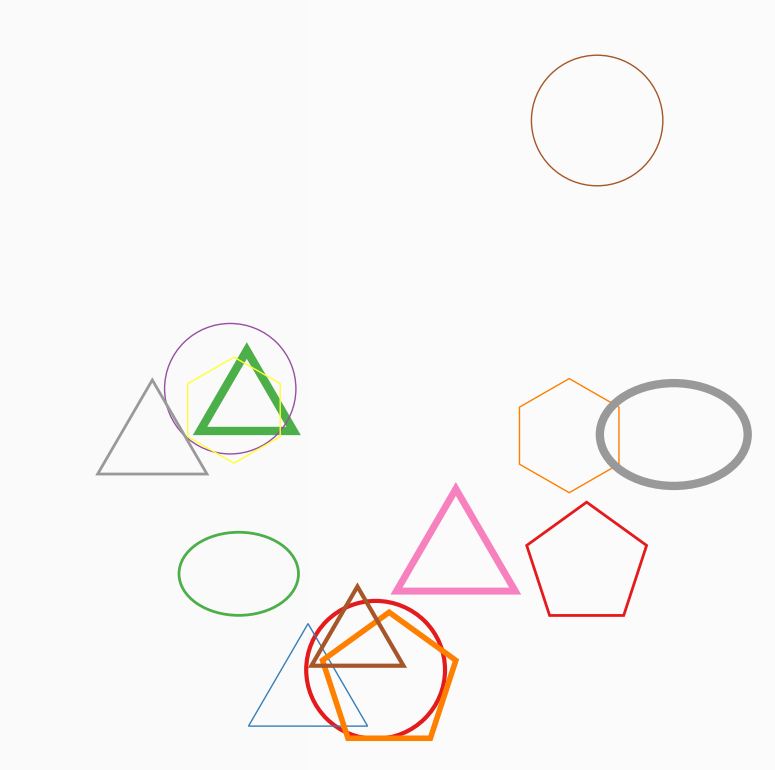[{"shape": "pentagon", "thickness": 1, "radius": 0.41, "center": [0.757, 0.267]}, {"shape": "circle", "thickness": 1.5, "radius": 0.45, "center": [0.485, 0.13]}, {"shape": "triangle", "thickness": 0.5, "radius": 0.44, "center": [0.397, 0.101]}, {"shape": "oval", "thickness": 1, "radius": 0.39, "center": [0.308, 0.255]}, {"shape": "triangle", "thickness": 3, "radius": 0.35, "center": [0.318, 0.475]}, {"shape": "circle", "thickness": 0.5, "radius": 0.42, "center": [0.297, 0.495]}, {"shape": "hexagon", "thickness": 0.5, "radius": 0.37, "center": [0.734, 0.434]}, {"shape": "pentagon", "thickness": 2, "radius": 0.45, "center": [0.502, 0.114]}, {"shape": "hexagon", "thickness": 0.5, "radius": 0.34, "center": [0.302, 0.467]}, {"shape": "circle", "thickness": 0.5, "radius": 0.42, "center": [0.771, 0.844]}, {"shape": "triangle", "thickness": 1.5, "radius": 0.34, "center": [0.461, 0.17]}, {"shape": "triangle", "thickness": 2.5, "radius": 0.44, "center": [0.588, 0.277]}, {"shape": "oval", "thickness": 3, "radius": 0.48, "center": [0.869, 0.436]}, {"shape": "triangle", "thickness": 1, "radius": 0.41, "center": [0.197, 0.425]}]